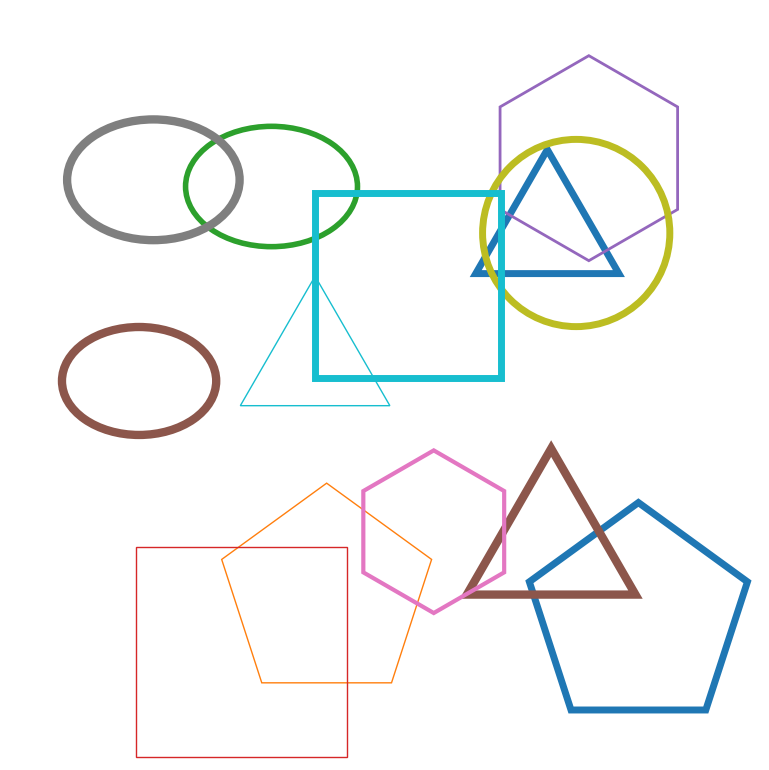[{"shape": "triangle", "thickness": 2.5, "radius": 0.54, "center": [0.711, 0.698]}, {"shape": "pentagon", "thickness": 2.5, "radius": 0.74, "center": [0.829, 0.198]}, {"shape": "pentagon", "thickness": 0.5, "radius": 0.72, "center": [0.424, 0.229]}, {"shape": "oval", "thickness": 2, "radius": 0.56, "center": [0.353, 0.758]}, {"shape": "square", "thickness": 0.5, "radius": 0.68, "center": [0.314, 0.153]}, {"shape": "hexagon", "thickness": 1, "radius": 0.67, "center": [0.765, 0.795]}, {"shape": "triangle", "thickness": 3, "radius": 0.63, "center": [0.716, 0.291]}, {"shape": "oval", "thickness": 3, "radius": 0.5, "center": [0.181, 0.505]}, {"shape": "hexagon", "thickness": 1.5, "radius": 0.53, "center": [0.563, 0.309]}, {"shape": "oval", "thickness": 3, "radius": 0.56, "center": [0.199, 0.767]}, {"shape": "circle", "thickness": 2.5, "radius": 0.61, "center": [0.748, 0.697]}, {"shape": "triangle", "thickness": 0.5, "radius": 0.56, "center": [0.409, 0.529]}, {"shape": "square", "thickness": 2.5, "radius": 0.6, "center": [0.53, 0.629]}]